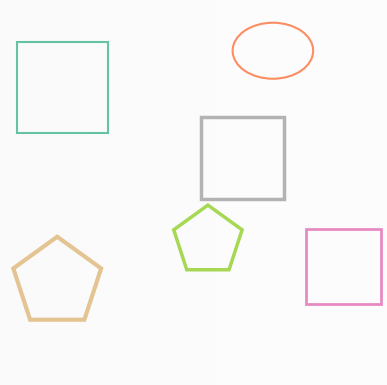[{"shape": "square", "thickness": 1.5, "radius": 0.59, "center": [0.162, 0.772]}, {"shape": "oval", "thickness": 1.5, "radius": 0.52, "center": [0.704, 0.868]}, {"shape": "square", "thickness": 2, "radius": 0.48, "center": [0.886, 0.308]}, {"shape": "pentagon", "thickness": 2.5, "radius": 0.46, "center": [0.537, 0.374]}, {"shape": "pentagon", "thickness": 3, "radius": 0.6, "center": [0.148, 0.266]}, {"shape": "square", "thickness": 2.5, "radius": 0.54, "center": [0.625, 0.589]}]